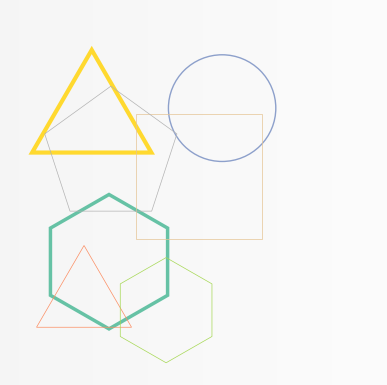[{"shape": "hexagon", "thickness": 2.5, "radius": 0.87, "center": [0.281, 0.32]}, {"shape": "triangle", "thickness": 0.5, "radius": 0.71, "center": [0.217, 0.221]}, {"shape": "circle", "thickness": 1, "radius": 0.69, "center": [0.573, 0.719]}, {"shape": "hexagon", "thickness": 0.5, "radius": 0.68, "center": [0.429, 0.194]}, {"shape": "triangle", "thickness": 3, "radius": 0.89, "center": [0.237, 0.693]}, {"shape": "square", "thickness": 0.5, "radius": 0.81, "center": [0.514, 0.542]}, {"shape": "pentagon", "thickness": 0.5, "radius": 0.9, "center": [0.286, 0.597]}]